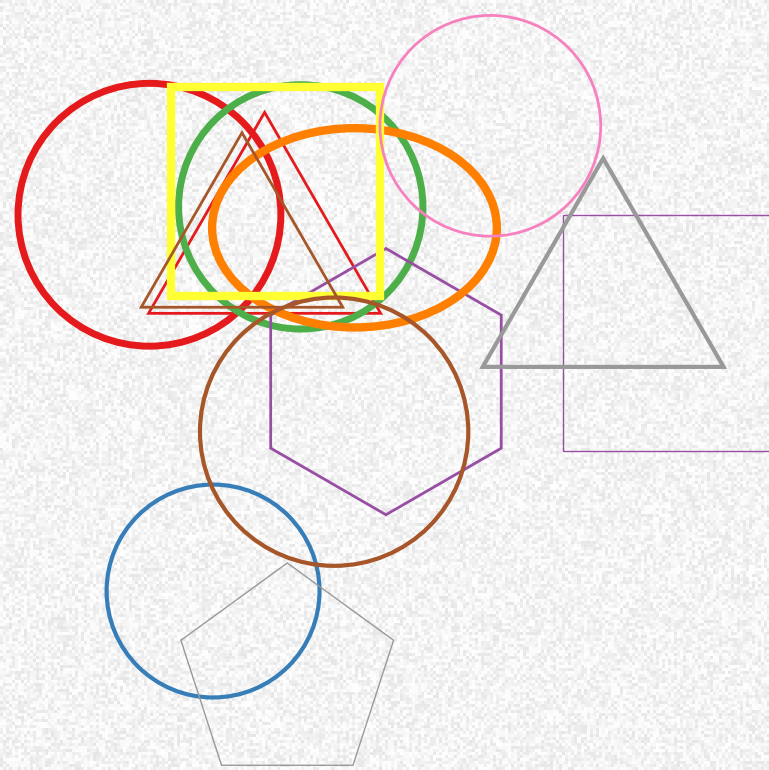[{"shape": "circle", "thickness": 2.5, "radius": 0.85, "center": [0.194, 0.721]}, {"shape": "triangle", "thickness": 1, "radius": 0.87, "center": [0.344, 0.68]}, {"shape": "circle", "thickness": 1.5, "radius": 0.69, "center": [0.277, 0.232]}, {"shape": "circle", "thickness": 2.5, "radius": 0.79, "center": [0.391, 0.731]}, {"shape": "hexagon", "thickness": 1, "radius": 0.86, "center": [0.501, 0.504]}, {"shape": "square", "thickness": 0.5, "radius": 0.76, "center": [0.885, 0.568]}, {"shape": "oval", "thickness": 3, "radius": 0.92, "center": [0.46, 0.704]}, {"shape": "square", "thickness": 3, "radius": 0.68, "center": [0.358, 0.751]}, {"shape": "circle", "thickness": 1.5, "radius": 0.87, "center": [0.434, 0.439]}, {"shape": "triangle", "thickness": 1, "radius": 0.76, "center": [0.314, 0.677]}, {"shape": "circle", "thickness": 1, "radius": 0.72, "center": [0.637, 0.837]}, {"shape": "pentagon", "thickness": 0.5, "radius": 0.73, "center": [0.373, 0.124]}, {"shape": "triangle", "thickness": 1.5, "radius": 0.9, "center": [0.783, 0.614]}]